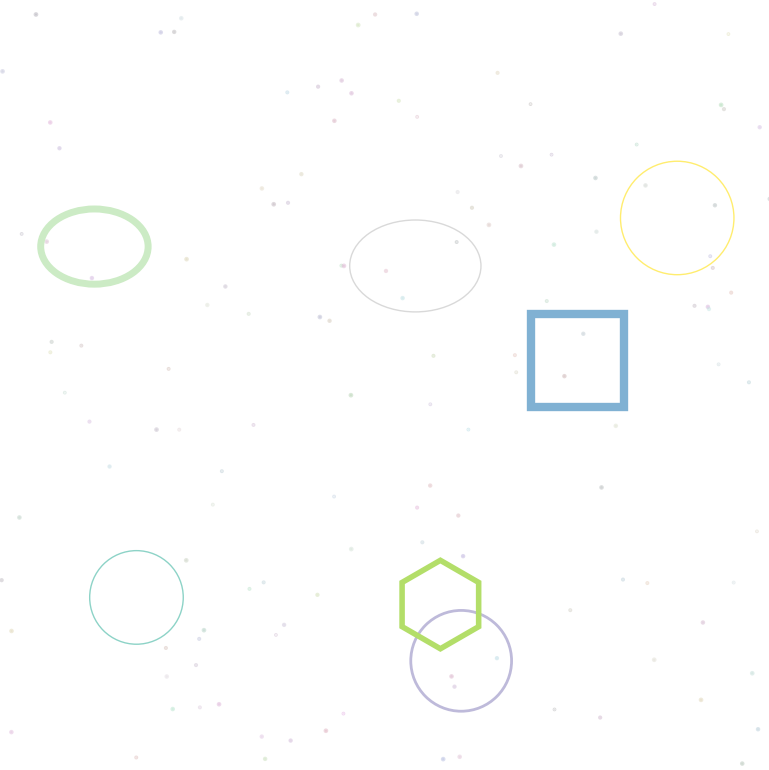[{"shape": "circle", "thickness": 0.5, "radius": 0.3, "center": [0.177, 0.224]}, {"shape": "circle", "thickness": 1, "radius": 0.33, "center": [0.599, 0.142]}, {"shape": "square", "thickness": 3, "radius": 0.3, "center": [0.751, 0.532]}, {"shape": "hexagon", "thickness": 2, "radius": 0.29, "center": [0.572, 0.215]}, {"shape": "oval", "thickness": 0.5, "radius": 0.43, "center": [0.539, 0.655]}, {"shape": "oval", "thickness": 2.5, "radius": 0.35, "center": [0.123, 0.68]}, {"shape": "circle", "thickness": 0.5, "radius": 0.37, "center": [0.88, 0.717]}]